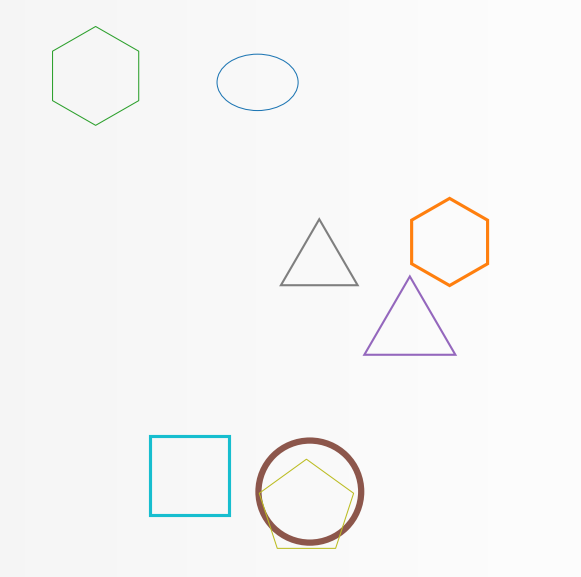[{"shape": "oval", "thickness": 0.5, "radius": 0.35, "center": [0.443, 0.857]}, {"shape": "hexagon", "thickness": 1.5, "radius": 0.38, "center": [0.774, 0.58]}, {"shape": "hexagon", "thickness": 0.5, "radius": 0.43, "center": [0.165, 0.868]}, {"shape": "triangle", "thickness": 1, "radius": 0.45, "center": [0.705, 0.43]}, {"shape": "circle", "thickness": 3, "radius": 0.44, "center": [0.533, 0.148]}, {"shape": "triangle", "thickness": 1, "radius": 0.38, "center": [0.549, 0.543]}, {"shape": "pentagon", "thickness": 0.5, "radius": 0.43, "center": [0.527, 0.119]}, {"shape": "square", "thickness": 1.5, "radius": 0.34, "center": [0.326, 0.176]}]